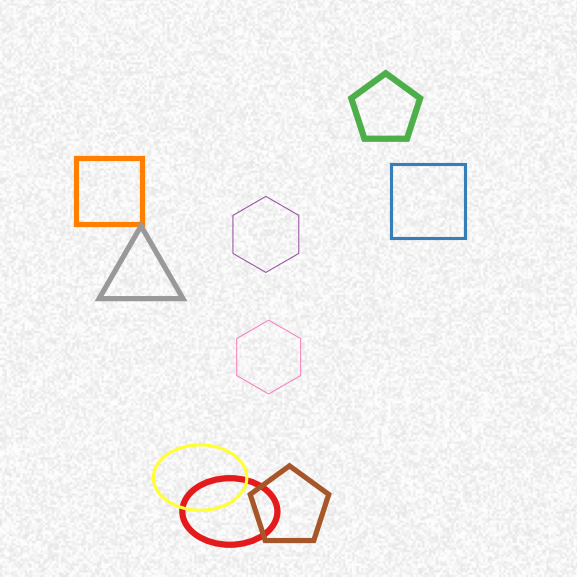[{"shape": "oval", "thickness": 3, "radius": 0.41, "center": [0.398, 0.113]}, {"shape": "square", "thickness": 1.5, "radius": 0.32, "center": [0.741, 0.651]}, {"shape": "pentagon", "thickness": 3, "radius": 0.31, "center": [0.668, 0.81]}, {"shape": "hexagon", "thickness": 0.5, "radius": 0.33, "center": [0.46, 0.593]}, {"shape": "square", "thickness": 2.5, "radius": 0.29, "center": [0.189, 0.668]}, {"shape": "oval", "thickness": 1.5, "radius": 0.4, "center": [0.347, 0.172]}, {"shape": "pentagon", "thickness": 2.5, "radius": 0.36, "center": [0.501, 0.121]}, {"shape": "hexagon", "thickness": 0.5, "radius": 0.32, "center": [0.465, 0.381]}, {"shape": "triangle", "thickness": 2.5, "radius": 0.42, "center": [0.244, 0.524]}]